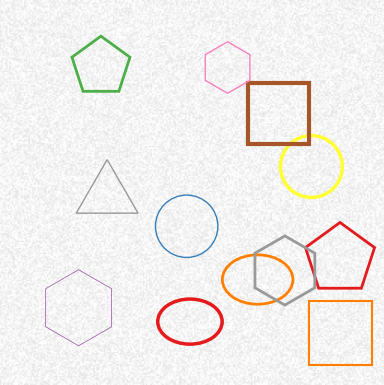[{"shape": "pentagon", "thickness": 2, "radius": 0.47, "center": [0.883, 0.328]}, {"shape": "oval", "thickness": 2.5, "radius": 0.42, "center": [0.493, 0.165]}, {"shape": "circle", "thickness": 1, "radius": 0.41, "center": [0.485, 0.412]}, {"shape": "pentagon", "thickness": 2, "radius": 0.4, "center": [0.262, 0.827]}, {"shape": "hexagon", "thickness": 0.5, "radius": 0.49, "center": [0.204, 0.201]}, {"shape": "square", "thickness": 1.5, "radius": 0.41, "center": [0.884, 0.135]}, {"shape": "oval", "thickness": 2, "radius": 0.46, "center": [0.669, 0.274]}, {"shape": "circle", "thickness": 2.5, "radius": 0.4, "center": [0.809, 0.568]}, {"shape": "square", "thickness": 3, "radius": 0.4, "center": [0.723, 0.705]}, {"shape": "hexagon", "thickness": 1, "radius": 0.33, "center": [0.591, 0.825]}, {"shape": "triangle", "thickness": 1, "radius": 0.46, "center": [0.278, 0.493]}, {"shape": "hexagon", "thickness": 2, "radius": 0.45, "center": [0.74, 0.297]}]